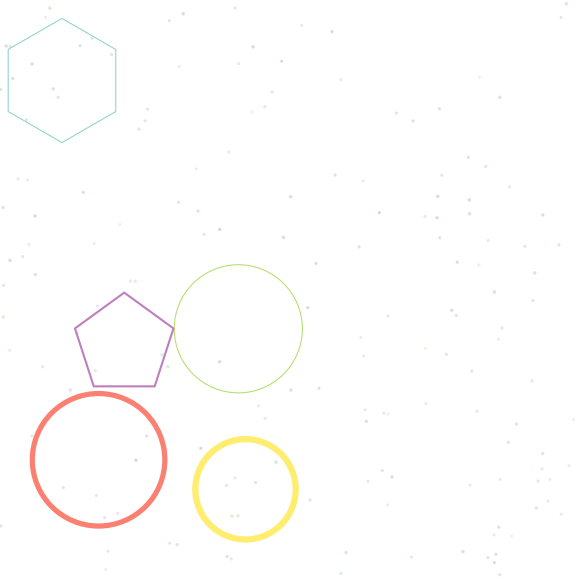[{"shape": "hexagon", "thickness": 0.5, "radius": 0.54, "center": [0.107, 0.86]}, {"shape": "circle", "thickness": 2.5, "radius": 0.57, "center": [0.171, 0.203]}, {"shape": "circle", "thickness": 0.5, "radius": 0.55, "center": [0.413, 0.43]}, {"shape": "pentagon", "thickness": 1, "radius": 0.45, "center": [0.215, 0.403]}, {"shape": "circle", "thickness": 3, "radius": 0.43, "center": [0.425, 0.152]}]